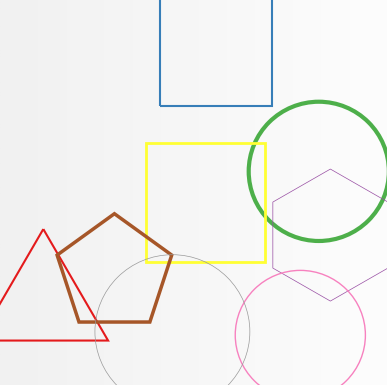[{"shape": "triangle", "thickness": 1.5, "radius": 0.97, "center": [0.112, 0.212]}, {"shape": "square", "thickness": 1.5, "radius": 0.72, "center": [0.558, 0.869]}, {"shape": "circle", "thickness": 3, "radius": 0.9, "center": [0.823, 0.555]}, {"shape": "hexagon", "thickness": 0.5, "radius": 0.86, "center": [0.853, 0.389]}, {"shape": "square", "thickness": 2, "radius": 0.77, "center": [0.531, 0.475]}, {"shape": "pentagon", "thickness": 2.5, "radius": 0.78, "center": [0.295, 0.289]}, {"shape": "circle", "thickness": 1, "radius": 0.84, "center": [0.775, 0.13]}, {"shape": "circle", "thickness": 0.5, "radius": 1.0, "center": [0.445, 0.139]}]